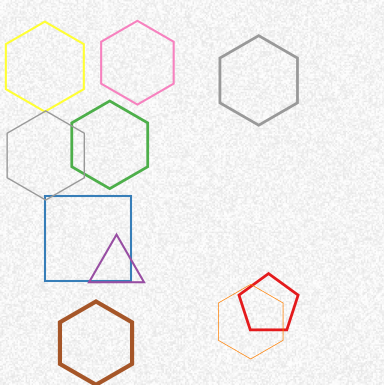[{"shape": "pentagon", "thickness": 2, "radius": 0.4, "center": [0.698, 0.209]}, {"shape": "square", "thickness": 1.5, "radius": 0.55, "center": [0.229, 0.381]}, {"shape": "hexagon", "thickness": 2, "radius": 0.57, "center": [0.285, 0.624]}, {"shape": "triangle", "thickness": 1.5, "radius": 0.41, "center": [0.303, 0.308]}, {"shape": "hexagon", "thickness": 0.5, "radius": 0.48, "center": [0.651, 0.165]}, {"shape": "hexagon", "thickness": 1.5, "radius": 0.58, "center": [0.116, 0.827]}, {"shape": "hexagon", "thickness": 3, "radius": 0.54, "center": [0.249, 0.109]}, {"shape": "hexagon", "thickness": 1.5, "radius": 0.54, "center": [0.357, 0.837]}, {"shape": "hexagon", "thickness": 1, "radius": 0.58, "center": [0.119, 0.596]}, {"shape": "hexagon", "thickness": 2, "radius": 0.58, "center": [0.672, 0.791]}]